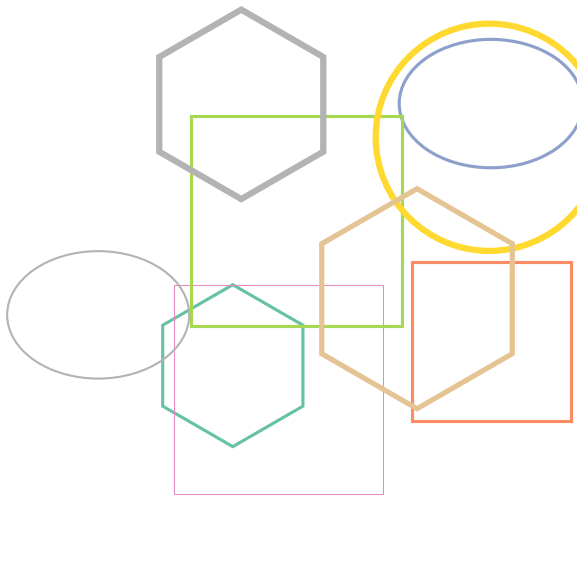[{"shape": "hexagon", "thickness": 1.5, "radius": 0.7, "center": [0.403, 0.366]}, {"shape": "square", "thickness": 1.5, "radius": 0.69, "center": [0.851, 0.408]}, {"shape": "oval", "thickness": 1.5, "radius": 0.79, "center": [0.85, 0.82]}, {"shape": "square", "thickness": 0.5, "radius": 0.91, "center": [0.483, 0.325]}, {"shape": "square", "thickness": 1.5, "radius": 0.91, "center": [0.513, 0.616]}, {"shape": "circle", "thickness": 3, "radius": 0.98, "center": [0.847, 0.761]}, {"shape": "hexagon", "thickness": 2.5, "radius": 0.95, "center": [0.722, 0.482]}, {"shape": "oval", "thickness": 1, "radius": 0.79, "center": [0.17, 0.454]}, {"shape": "hexagon", "thickness": 3, "radius": 0.82, "center": [0.418, 0.818]}]